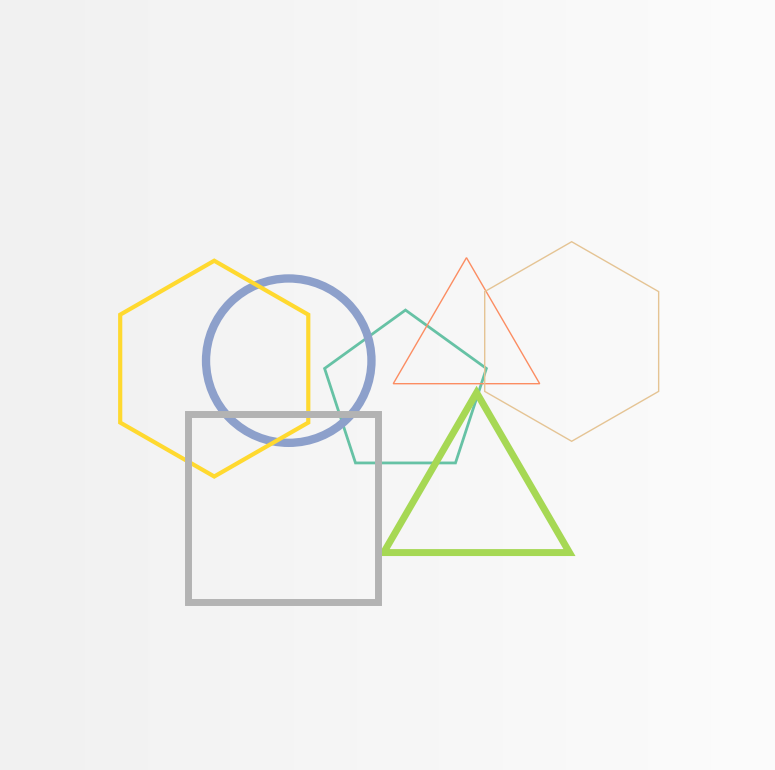[{"shape": "pentagon", "thickness": 1, "radius": 0.55, "center": [0.523, 0.488]}, {"shape": "triangle", "thickness": 0.5, "radius": 0.55, "center": [0.602, 0.556]}, {"shape": "circle", "thickness": 3, "radius": 0.53, "center": [0.373, 0.532]}, {"shape": "triangle", "thickness": 2.5, "radius": 0.69, "center": [0.615, 0.352]}, {"shape": "hexagon", "thickness": 1.5, "radius": 0.7, "center": [0.276, 0.521]}, {"shape": "hexagon", "thickness": 0.5, "radius": 0.65, "center": [0.738, 0.556]}, {"shape": "square", "thickness": 2.5, "radius": 0.61, "center": [0.365, 0.341]}]